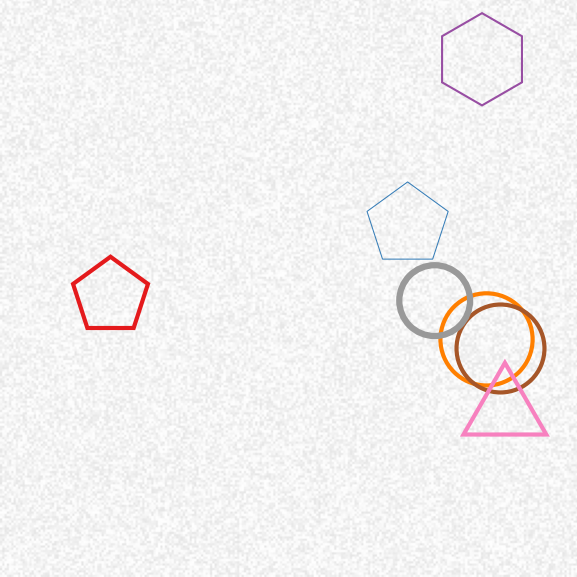[{"shape": "pentagon", "thickness": 2, "radius": 0.34, "center": [0.191, 0.486]}, {"shape": "pentagon", "thickness": 0.5, "radius": 0.37, "center": [0.706, 0.61]}, {"shape": "hexagon", "thickness": 1, "radius": 0.4, "center": [0.835, 0.896]}, {"shape": "circle", "thickness": 2, "radius": 0.4, "center": [0.842, 0.411]}, {"shape": "circle", "thickness": 2, "radius": 0.38, "center": [0.867, 0.396]}, {"shape": "triangle", "thickness": 2, "radius": 0.41, "center": [0.874, 0.288]}, {"shape": "circle", "thickness": 3, "radius": 0.31, "center": [0.753, 0.479]}]